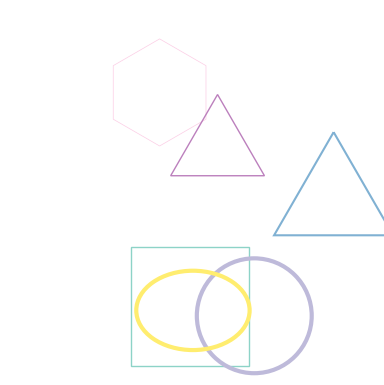[{"shape": "square", "thickness": 1, "radius": 0.77, "center": [0.494, 0.203]}, {"shape": "circle", "thickness": 3, "radius": 0.75, "center": [0.66, 0.18]}, {"shape": "triangle", "thickness": 1.5, "radius": 0.89, "center": [0.867, 0.478]}, {"shape": "hexagon", "thickness": 0.5, "radius": 0.7, "center": [0.415, 0.76]}, {"shape": "triangle", "thickness": 1, "radius": 0.7, "center": [0.565, 0.614]}, {"shape": "oval", "thickness": 3, "radius": 0.74, "center": [0.501, 0.194]}]